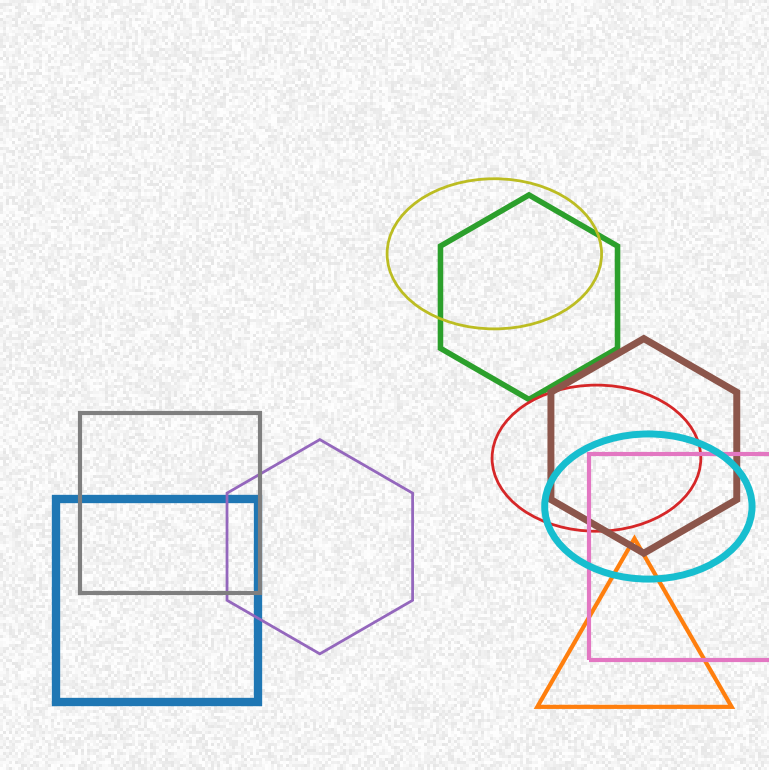[{"shape": "square", "thickness": 3, "radius": 0.66, "center": [0.204, 0.22]}, {"shape": "triangle", "thickness": 1.5, "radius": 0.73, "center": [0.824, 0.155]}, {"shape": "hexagon", "thickness": 2, "radius": 0.66, "center": [0.687, 0.614]}, {"shape": "oval", "thickness": 1, "radius": 0.68, "center": [0.775, 0.405]}, {"shape": "hexagon", "thickness": 1, "radius": 0.7, "center": [0.415, 0.29]}, {"shape": "hexagon", "thickness": 2.5, "radius": 0.7, "center": [0.836, 0.421]}, {"shape": "square", "thickness": 1.5, "radius": 0.67, "center": [0.898, 0.277]}, {"shape": "square", "thickness": 1.5, "radius": 0.59, "center": [0.22, 0.347]}, {"shape": "oval", "thickness": 1, "radius": 0.7, "center": [0.642, 0.67]}, {"shape": "oval", "thickness": 2.5, "radius": 0.67, "center": [0.842, 0.342]}]